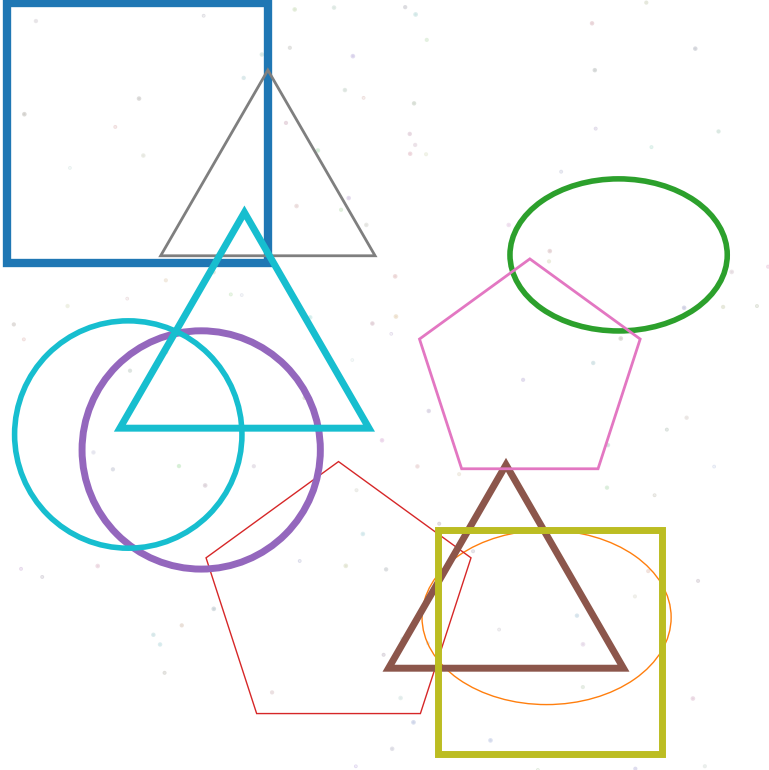[{"shape": "square", "thickness": 3, "radius": 0.85, "center": [0.179, 0.827]}, {"shape": "oval", "thickness": 0.5, "radius": 0.81, "center": [0.71, 0.198]}, {"shape": "oval", "thickness": 2, "radius": 0.71, "center": [0.803, 0.669]}, {"shape": "pentagon", "thickness": 0.5, "radius": 0.9, "center": [0.44, 0.22]}, {"shape": "circle", "thickness": 2.5, "radius": 0.77, "center": [0.261, 0.416]}, {"shape": "triangle", "thickness": 2.5, "radius": 0.88, "center": [0.657, 0.22]}, {"shape": "pentagon", "thickness": 1, "radius": 0.75, "center": [0.688, 0.513]}, {"shape": "triangle", "thickness": 1, "radius": 0.8, "center": [0.348, 0.748]}, {"shape": "square", "thickness": 2.5, "radius": 0.73, "center": [0.714, 0.166]}, {"shape": "triangle", "thickness": 2.5, "radius": 0.93, "center": [0.317, 0.537]}, {"shape": "circle", "thickness": 2, "radius": 0.74, "center": [0.167, 0.436]}]